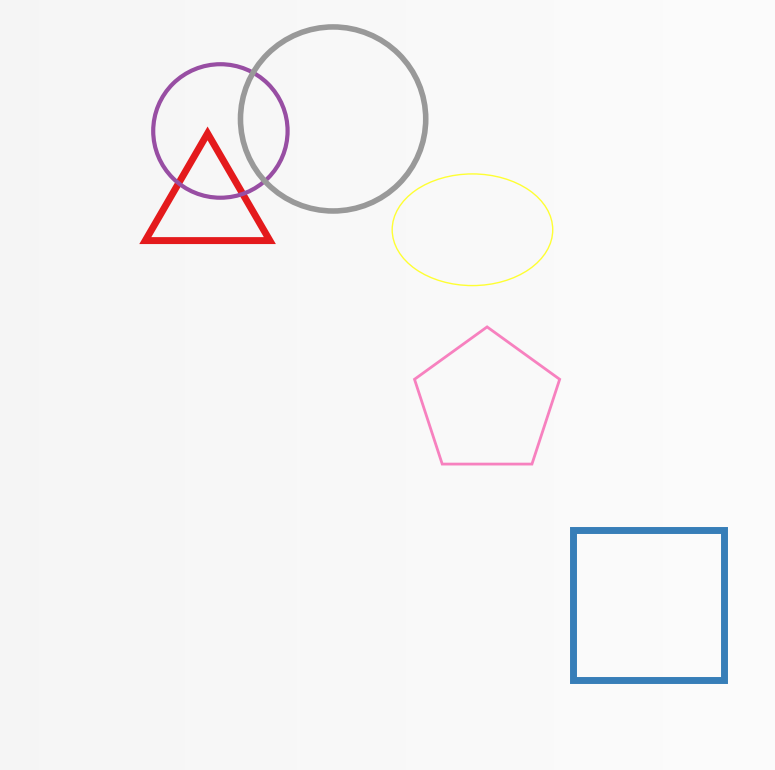[{"shape": "triangle", "thickness": 2.5, "radius": 0.46, "center": [0.268, 0.734]}, {"shape": "square", "thickness": 2.5, "radius": 0.49, "center": [0.837, 0.214]}, {"shape": "circle", "thickness": 1.5, "radius": 0.43, "center": [0.284, 0.83]}, {"shape": "oval", "thickness": 0.5, "radius": 0.52, "center": [0.61, 0.702]}, {"shape": "pentagon", "thickness": 1, "radius": 0.49, "center": [0.629, 0.477]}, {"shape": "circle", "thickness": 2, "radius": 0.6, "center": [0.43, 0.846]}]